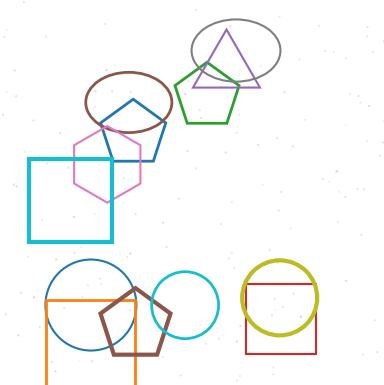[{"shape": "circle", "thickness": 1.5, "radius": 0.59, "center": [0.236, 0.208]}, {"shape": "pentagon", "thickness": 2, "radius": 0.44, "center": [0.346, 0.653]}, {"shape": "square", "thickness": 2, "radius": 0.58, "center": [0.235, 0.106]}, {"shape": "pentagon", "thickness": 2, "radius": 0.44, "center": [0.538, 0.751]}, {"shape": "square", "thickness": 1.5, "radius": 0.45, "center": [0.729, 0.171]}, {"shape": "triangle", "thickness": 1.5, "radius": 0.5, "center": [0.588, 0.823]}, {"shape": "oval", "thickness": 2, "radius": 0.56, "center": [0.335, 0.734]}, {"shape": "pentagon", "thickness": 3, "radius": 0.48, "center": [0.352, 0.156]}, {"shape": "hexagon", "thickness": 1.5, "radius": 0.5, "center": [0.279, 0.573]}, {"shape": "oval", "thickness": 1.5, "radius": 0.58, "center": [0.613, 0.869]}, {"shape": "circle", "thickness": 3, "radius": 0.49, "center": [0.726, 0.226]}, {"shape": "circle", "thickness": 2, "radius": 0.43, "center": [0.481, 0.207]}, {"shape": "square", "thickness": 3, "radius": 0.54, "center": [0.184, 0.479]}]